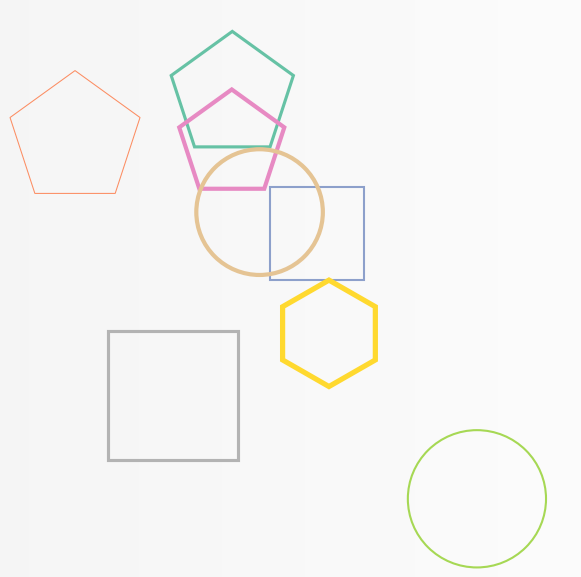[{"shape": "pentagon", "thickness": 1.5, "radius": 0.55, "center": [0.4, 0.834]}, {"shape": "pentagon", "thickness": 0.5, "radius": 0.59, "center": [0.129, 0.759]}, {"shape": "square", "thickness": 1, "radius": 0.4, "center": [0.546, 0.595]}, {"shape": "pentagon", "thickness": 2, "radius": 0.48, "center": [0.399, 0.749]}, {"shape": "circle", "thickness": 1, "radius": 0.59, "center": [0.821, 0.135]}, {"shape": "hexagon", "thickness": 2.5, "radius": 0.46, "center": [0.566, 0.422]}, {"shape": "circle", "thickness": 2, "radius": 0.54, "center": [0.447, 0.632]}, {"shape": "square", "thickness": 1.5, "radius": 0.56, "center": [0.298, 0.314]}]